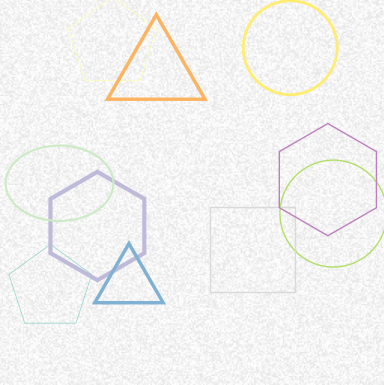[{"shape": "pentagon", "thickness": 0.5, "radius": 0.57, "center": [0.131, 0.252]}, {"shape": "pentagon", "thickness": 0.5, "radius": 0.6, "center": [0.292, 0.888]}, {"shape": "hexagon", "thickness": 3, "radius": 0.7, "center": [0.253, 0.413]}, {"shape": "triangle", "thickness": 2.5, "radius": 0.51, "center": [0.335, 0.265]}, {"shape": "triangle", "thickness": 2.5, "radius": 0.73, "center": [0.406, 0.815]}, {"shape": "circle", "thickness": 1, "radius": 0.69, "center": [0.866, 0.445]}, {"shape": "square", "thickness": 1, "radius": 0.55, "center": [0.656, 0.353]}, {"shape": "hexagon", "thickness": 1, "radius": 0.73, "center": [0.852, 0.533]}, {"shape": "oval", "thickness": 1.5, "radius": 0.7, "center": [0.155, 0.524]}, {"shape": "circle", "thickness": 2, "radius": 0.61, "center": [0.754, 0.876]}]